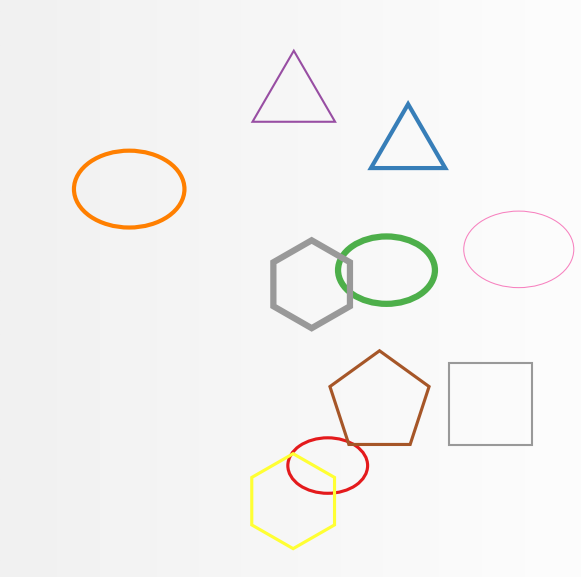[{"shape": "oval", "thickness": 1.5, "radius": 0.34, "center": [0.564, 0.193]}, {"shape": "triangle", "thickness": 2, "radius": 0.37, "center": [0.702, 0.745]}, {"shape": "oval", "thickness": 3, "radius": 0.42, "center": [0.665, 0.531]}, {"shape": "triangle", "thickness": 1, "radius": 0.41, "center": [0.505, 0.829]}, {"shape": "oval", "thickness": 2, "radius": 0.48, "center": [0.222, 0.672]}, {"shape": "hexagon", "thickness": 1.5, "radius": 0.41, "center": [0.504, 0.131]}, {"shape": "pentagon", "thickness": 1.5, "radius": 0.45, "center": [0.653, 0.302]}, {"shape": "oval", "thickness": 0.5, "radius": 0.47, "center": [0.892, 0.567]}, {"shape": "hexagon", "thickness": 3, "radius": 0.38, "center": [0.536, 0.507]}, {"shape": "square", "thickness": 1, "radius": 0.36, "center": [0.843, 0.3]}]